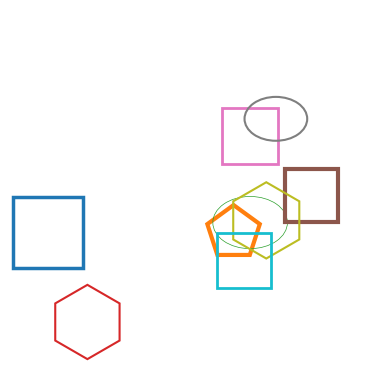[{"shape": "square", "thickness": 2.5, "radius": 0.46, "center": [0.125, 0.395]}, {"shape": "pentagon", "thickness": 3, "radius": 0.36, "center": [0.607, 0.396]}, {"shape": "oval", "thickness": 0.5, "radius": 0.48, "center": [0.65, 0.422]}, {"shape": "hexagon", "thickness": 1.5, "radius": 0.48, "center": [0.227, 0.164]}, {"shape": "square", "thickness": 3, "radius": 0.34, "center": [0.81, 0.492]}, {"shape": "square", "thickness": 2, "radius": 0.36, "center": [0.649, 0.647]}, {"shape": "oval", "thickness": 1.5, "radius": 0.41, "center": [0.717, 0.691]}, {"shape": "hexagon", "thickness": 1.5, "radius": 0.5, "center": [0.692, 0.428]}, {"shape": "square", "thickness": 2, "radius": 0.35, "center": [0.634, 0.323]}]